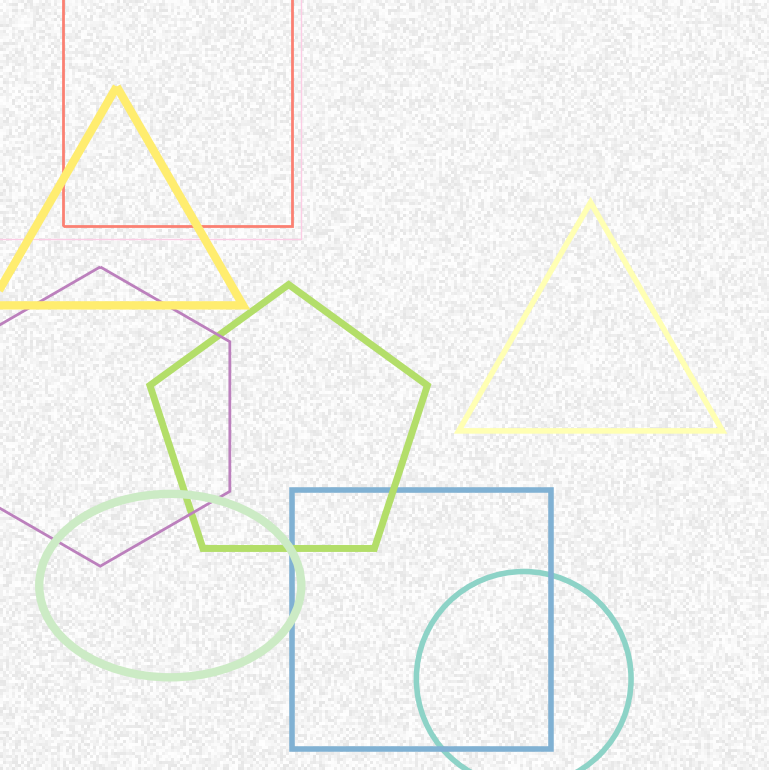[{"shape": "circle", "thickness": 2, "radius": 0.7, "center": [0.68, 0.118]}, {"shape": "triangle", "thickness": 2, "radius": 0.99, "center": [0.767, 0.539]}, {"shape": "square", "thickness": 1, "radius": 0.74, "center": [0.231, 0.855]}, {"shape": "square", "thickness": 2, "radius": 0.84, "center": [0.548, 0.195]}, {"shape": "pentagon", "thickness": 2.5, "radius": 0.95, "center": [0.375, 0.441]}, {"shape": "square", "thickness": 0.5, "radius": 1.0, "center": [0.191, 0.889]}, {"shape": "hexagon", "thickness": 1, "radius": 0.97, "center": [0.13, 0.459]}, {"shape": "oval", "thickness": 3, "radius": 0.85, "center": [0.221, 0.239]}, {"shape": "triangle", "thickness": 3, "radius": 0.95, "center": [0.152, 0.698]}]